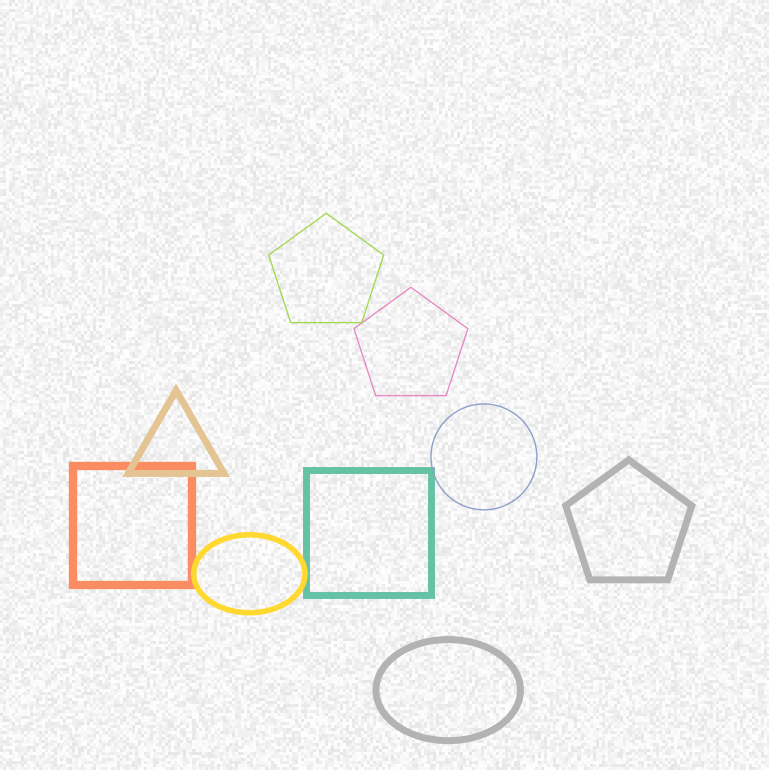[{"shape": "square", "thickness": 2.5, "radius": 0.41, "center": [0.478, 0.308]}, {"shape": "square", "thickness": 3, "radius": 0.39, "center": [0.171, 0.318]}, {"shape": "circle", "thickness": 0.5, "radius": 0.34, "center": [0.628, 0.407]}, {"shape": "pentagon", "thickness": 0.5, "radius": 0.39, "center": [0.534, 0.549]}, {"shape": "pentagon", "thickness": 0.5, "radius": 0.39, "center": [0.424, 0.645]}, {"shape": "oval", "thickness": 2, "radius": 0.36, "center": [0.324, 0.255]}, {"shape": "triangle", "thickness": 2.5, "radius": 0.36, "center": [0.229, 0.421]}, {"shape": "oval", "thickness": 2.5, "radius": 0.47, "center": [0.582, 0.104]}, {"shape": "pentagon", "thickness": 2.5, "radius": 0.43, "center": [0.817, 0.317]}]